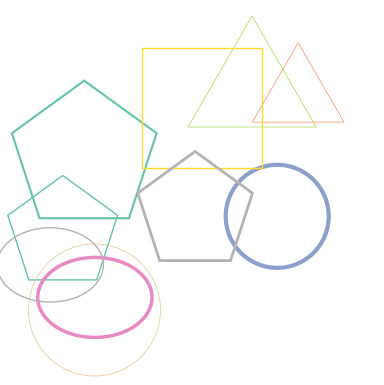[{"shape": "pentagon", "thickness": 1.5, "radius": 0.99, "center": [0.219, 0.593]}, {"shape": "pentagon", "thickness": 1, "radius": 0.75, "center": [0.163, 0.394]}, {"shape": "triangle", "thickness": 0.5, "radius": 0.69, "center": [0.774, 0.752]}, {"shape": "circle", "thickness": 3, "radius": 0.67, "center": [0.72, 0.438]}, {"shape": "oval", "thickness": 2.5, "radius": 0.74, "center": [0.246, 0.227]}, {"shape": "triangle", "thickness": 0.5, "radius": 0.96, "center": [0.655, 0.766]}, {"shape": "square", "thickness": 1, "radius": 0.78, "center": [0.524, 0.719]}, {"shape": "circle", "thickness": 0.5, "radius": 0.86, "center": [0.246, 0.195]}, {"shape": "oval", "thickness": 1, "radius": 0.69, "center": [0.131, 0.312]}, {"shape": "pentagon", "thickness": 2, "radius": 0.78, "center": [0.507, 0.45]}]